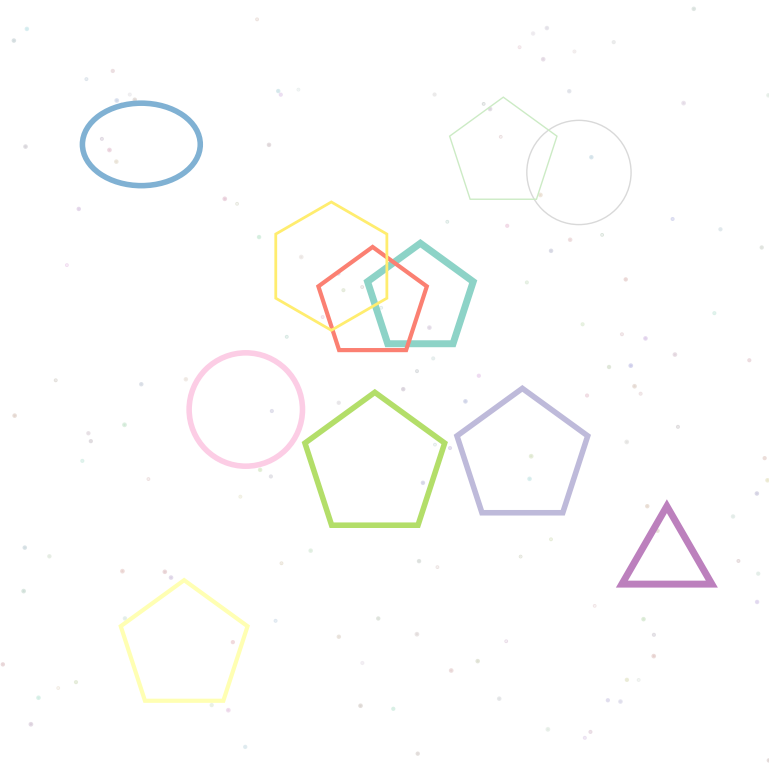[{"shape": "pentagon", "thickness": 2.5, "radius": 0.36, "center": [0.546, 0.612]}, {"shape": "pentagon", "thickness": 1.5, "radius": 0.43, "center": [0.239, 0.16]}, {"shape": "pentagon", "thickness": 2, "radius": 0.45, "center": [0.678, 0.406]}, {"shape": "pentagon", "thickness": 1.5, "radius": 0.37, "center": [0.484, 0.605]}, {"shape": "oval", "thickness": 2, "radius": 0.38, "center": [0.184, 0.812]}, {"shape": "pentagon", "thickness": 2, "radius": 0.48, "center": [0.487, 0.395]}, {"shape": "circle", "thickness": 2, "radius": 0.37, "center": [0.319, 0.468]}, {"shape": "circle", "thickness": 0.5, "radius": 0.34, "center": [0.752, 0.776]}, {"shape": "triangle", "thickness": 2.5, "radius": 0.34, "center": [0.866, 0.275]}, {"shape": "pentagon", "thickness": 0.5, "radius": 0.37, "center": [0.654, 0.801]}, {"shape": "hexagon", "thickness": 1, "radius": 0.42, "center": [0.43, 0.654]}]